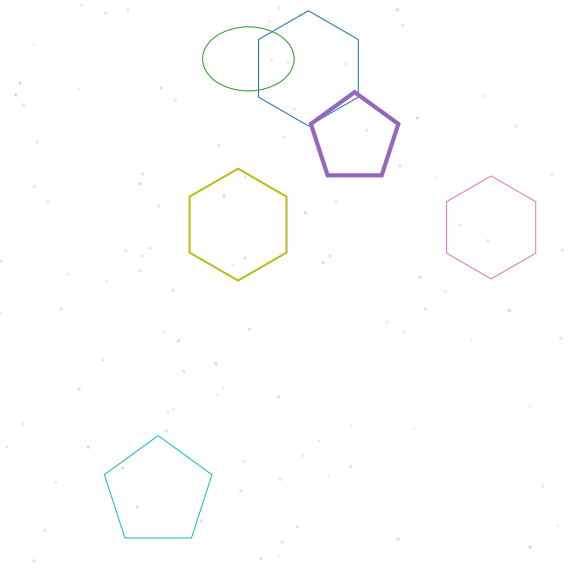[{"shape": "hexagon", "thickness": 0.5, "radius": 0.5, "center": [0.534, 0.881]}, {"shape": "oval", "thickness": 0.5, "radius": 0.4, "center": [0.43, 0.897]}, {"shape": "pentagon", "thickness": 2, "radius": 0.4, "center": [0.614, 0.76]}, {"shape": "hexagon", "thickness": 0.5, "radius": 0.45, "center": [0.85, 0.605]}, {"shape": "hexagon", "thickness": 1, "radius": 0.48, "center": [0.412, 0.61]}, {"shape": "pentagon", "thickness": 0.5, "radius": 0.49, "center": [0.274, 0.147]}]